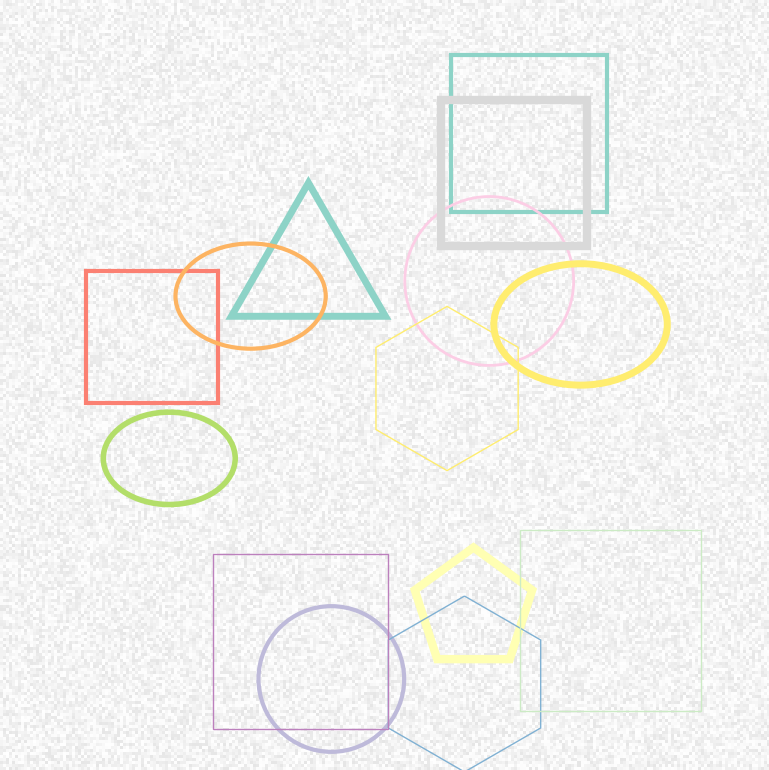[{"shape": "square", "thickness": 1.5, "radius": 0.51, "center": [0.687, 0.827]}, {"shape": "triangle", "thickness": 2.5, "radius": 0.58, "center": [0.401, 0.647]}, {"shape": "pentagon", "thickness": 3, "radius": 0.4, "center": [0.615, 0.209]}, {"shape": "circle", "thickness": 1.5, "radius": 0.47, "center": [0.43, 0.118]}, {"shape": "square", "thickness": 1.5, "radius": 0.43, "center": [0.197, 0.563]}, {"shape": "hexagon", "thickness": 0.5, "radius": 0.57, "center": [0.603, 0.112]}, {"shape": "oval", "thickness": 1.5, "radius": 0.49, "center": [0.325, 0.615]}, {"shape": "oval", "thickness": 2, "radius": 0.43, "center": [0.22, 0.405]}, {"shape": "circle", "thickness": 1, "radius": 0.55, "center": [0.635, 0.635]}, {"shape": "square", "thickness": 3, "radius": 0.48, "center": [0.668, 0.775]}, {"shape": "square", "thickness": 0.5, "radius": 0.57, "center": [0.39, 0.166]}, {"shape": "square", "thickness": 0.5, "radius": 0.59, "center": [0.792, 0.194]}, {"shape": "hexagon", "thickness": 0.5, "radius": 0.53, "center": [0.581, 0.495]}, {"shape": "oval", "thickness": 2.5, "radius": 0.56, "center": [0.754, 0.579]}]